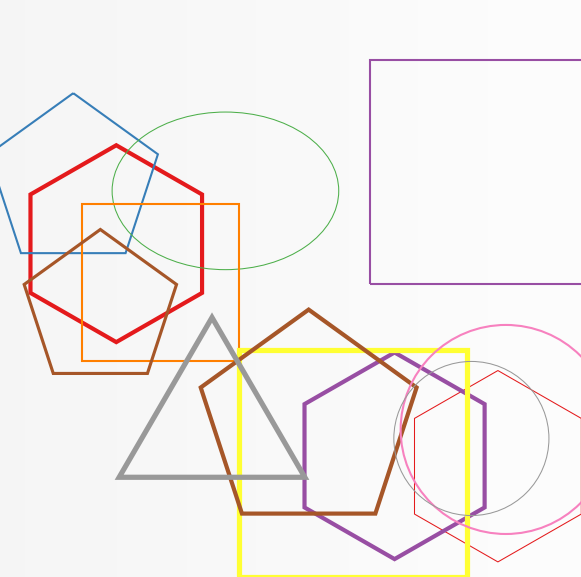[{"shape": "hexagon", "thickness": 2, "radius": 0.85, "center": [0.2, 0.577]}, {"shape": "hexagon", "thickness": 0.5, "radius": 0.83, "center": [0.857, 0.192]}, {"shape": "pentagon", "thickness": 1, "radius": 0.77, "center": [0.126, 0.685]}, {"shape": "oval", "thickness": 0.5, "radius": 0.97, "center": [0.388, 0.669]}, {"shape": "hexagon", "thickness": 2, "radius": 0.89, "center": [0.679, 0.21]}, {"shape": "square", "thickness": 1, "radius": 0.97, "center": [0.83, 0.701]}, {"shape": "square", "thickness": 1, "radius": 0.68, "center": [0.276, 0.51]}, {"shape": "square", "thickness": 2.5, "radius": 0.98, "center": [0.607, 0.197]}, {"shape": "pentagon", "thickness": 1.5, "radius": 0.69, "center": [0.173, 0.464]}, {"shape": "pentagon", "thickness": 2, "radius": 0.98, "center": [0.531, 0.268]}, {"shape": "circle", "thickness": 1, "radius": 0.9, "center": [0.87, 0.255]}, {"shape": "circle", "thickness": 0.5, "radius": 0.67, "center": [0.811, 0.24]}, {"shape": "triangle", "thickness": 2.5, "radius": 0.92, "center": [0.365, 0.265]}]